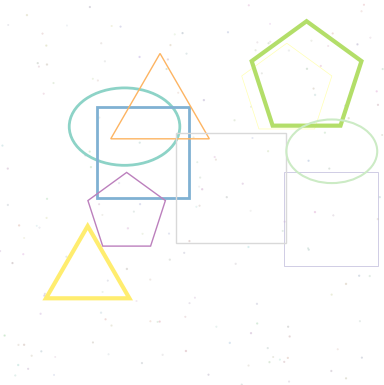[{"shape": "oval", "thickness": 2, "radius": 0.72, "center": [0.323, 0.671]}, {"shape": "pentagon", "thickness": 0.5, "radius": 0.62, "center": [0.745, 0.765]}, {"shape": "square", "thickness": 0.5, "radius": 0.61, "center": [0.859, 0.432]}, {"shape": "square", "thickness": 2, "radius": 0.59, "center": [0.371, 0.603]}, {"shape": "triangle", "thickness": 1, "radius": 0.74, "center": [0.416, 0.713]}, {"shape": "pentagon", "thickness": 3, "radius": 0.75, "center": [0.796, 0.795]}, {"shape": "square", "thickness": 1, "radius": 0.72, "center": [0.599, 0.511]}, {"shape": "pentagon", "thickness": 1, "radius": 0.53, "center": [0.329, 0.446]}, {"shape": "oval", "thickness": 1.5, "radius": 0.59, "center": [0.862, 0.607]}, {"shape": "triangle", "thickness": 3, "radius": 0.63, "center": [0.228, 0.288]}]